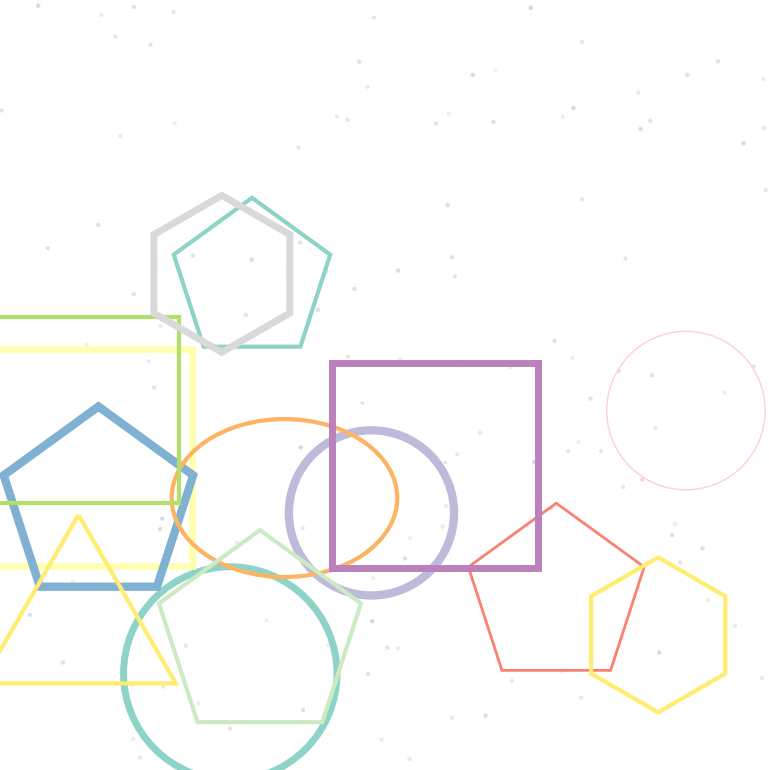[{"shape": "circle", "thickness": 2.5, "radius": 0.69, "center": [0.299, 0.125]}, {"shape": "pentagon", "thickness": 1.5, "radius": 0.53, "center": [0.327, 0.636]}, {"shape": "square", "thickness": 2.5, "radius": 0.7, "center": [0.108, 0.405]}, {"shape": "circle", "thickness": 3, "radius": 0.54, "center": [0.482, 0.334]}, {"shape": "pentagon", "thickness": 1, "radius": 0.6, "center": [0.722, 0.227]}, {"shape": "pentagon", "thickness": 3, "radius": 0.65, "center": [0.128, 0.343]}, {"shape": "oval", "thickness": 1.5, "radius": 0.73, "center": [0.369, 0.353]}, {"shape": "square", "thickness": 1.5, "radius": 0.61, "center": [0.111, 0.468]}, {"shape": "circle", "thickness": 0.5, "radius": 0.51, "center": [0.891, 0.467]}, {"shape": "hexagon", "thickness": 2.5, "radius": 0.51, "center": [0.288, 0.644]}, {"shape": "square", "thickness": 2.5, "radius": 0.67, "center": [0.564, 0.395]}, {"shape": "pentagon", "thickness": 1.5, "radius": 0.69, "center": [0.338, 0.174]}, {"shape": "triangle", "thickness": 1.5, "radius": 0.73, "center": [0.102, 0.185]}, {"shape": "hexagon", "thickness": 1.5, "radius": 0.5, "center": [0.855, 0.175]}]